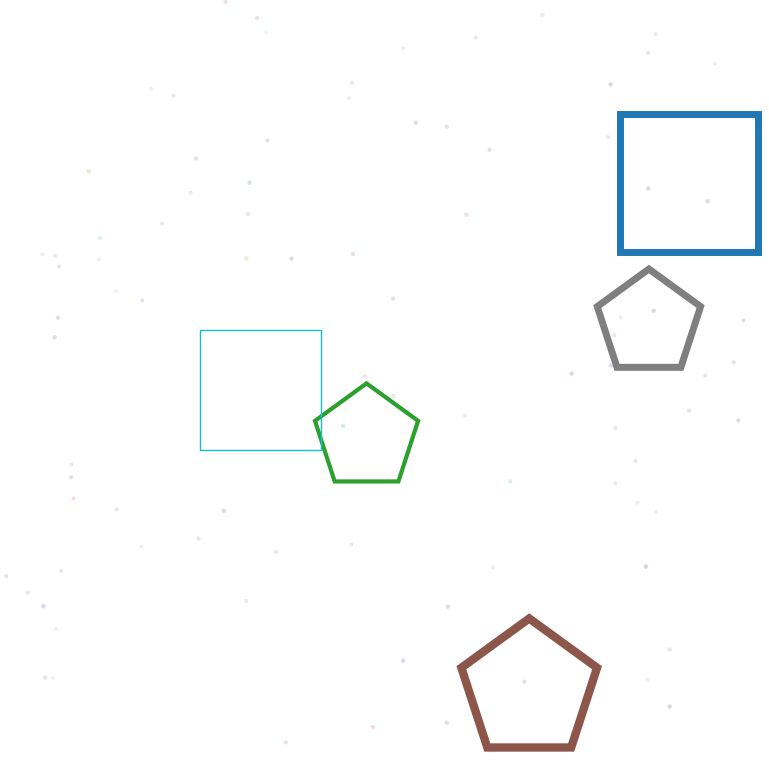[{"shape": "square", "thickness": 2.5, "radius": 0.45, "center": [0.895, 0.762]}, {"shape": "pentagon", "thickness": 1.5, "radius": 0.35, "center": [0.476, 0.432]}, {"shape": "pentagon", "thickness": 3, "radius": 0.46, "center": [0.687, 0.104]}, {"shape": "pentagon", "thickness": 2.5, "radius": 0.35, "center": [0.843, 0.58]}, {"shape": "square", "thickness": 0.5, "radius": 0.39, "center": [0.338, 0.493]}]